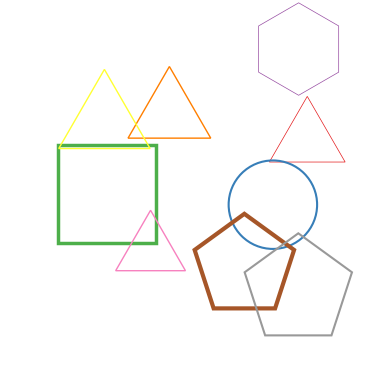[{"shape": "triangle", "thickness": 0.5, "radius": 0.57, "center": [0.798, 0.636]}, {"shape": "circle", "thickness": 1.5, "radius": 0.57, "center": [0.709, 0.468]}, {"shape": "square", "thickness": 2.5, "radius": 0.64, "center": [0.277, 0.497]}, {"shape": "hexagon", "thickness": 0.5, "radius": 0.6, "center": [0.776, 0.873]}, {"shape": "triangle", "thickness": 1, "radius": 0.62, "center": [0.44, 0.703]}, {"shape": "triangle", "thickness": 1, "radius": 0.69, "center": [0.271, 0.683]}, {"shape": "pentagon", "thickness": 3, "radius": 0.68, "center": [0.635, 0.309]}, {"shape": "triangle", "thickness": 1, "radius": 0.52, "center": [0.391, 0.349]}, {"shape": "pentagon", "thickness": 1.5, "radius": 0.73, "center": [0.775, 0.247]}]